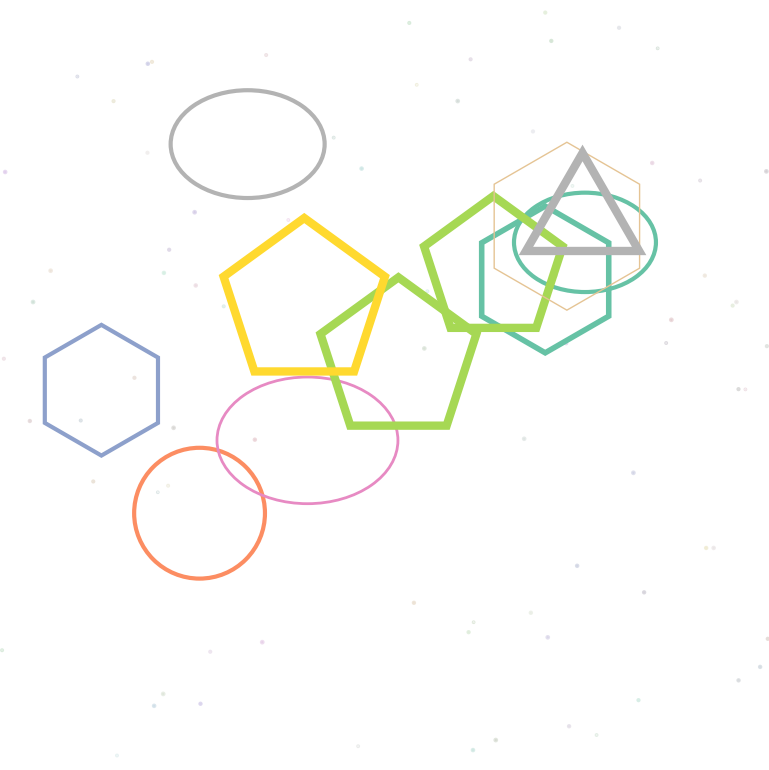[{"shape": "oval", "thickness": 1.5, "radius": 0.46, "center": [0.76, 0.685]}, {"shape": "hexagon", "thickness": 2, "radius": 0.48, "center": [0.708, 0.637]}, {"shape": "circle", "thickness": 1.5, "radius": 0.42, "center": [0.259, 0.334]}, {"shape": "hexagon", "thickness": 1.5, "radius": 0.42, "center": [0.132, 0.493]}, {"shape": "oval", "thickness": 1, "radius": 0.59, "center": [0.399, 0.428]}, {"shape": "pentagon", "thickness": 3, "radius": 0.53, "center": [0.517, 0.533]}, {"shape": "pentagon", "thickness": 3, "radius": 0.47, "center": [0.641, 0.651]}, {"shape": "pentagon", "thickness": 3, "radius": 0.55, "center": [0.395, 0.607]}, {"shape": "hexagon", "thickness": 0.5, "radius": 0.55, "center": [0.736, 0.706]}, {"shape": "oval", "thickness": 1.5, "radius": 0.5, "center": [0.322, 0.813]}, {"shape": "triangle", "thickness": 3, "radius": 0.42, "center": [0.757, 0.716]}]